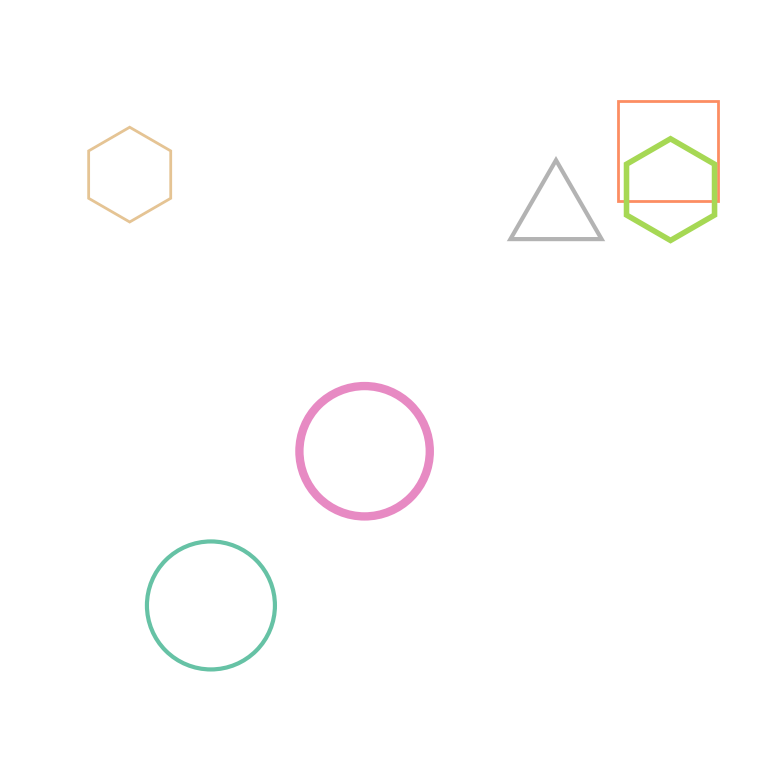[{"shape": "circle", "thickness": 1.5, "radius": 0.42, "center": [0.274, 0.214]}, {"shape": "square", "thickness": 1, "radius": 0.32, "center": [0.867, 0.803]}, {"shape": "circle", "thickness": 3, "radius": 0.42, "center": [0.474, 0.414]}, {"shape": "hexagon", "thickness": 2, "radius": 0.33, "center": [0.871, 0.754]}, {"shape": "hexagon", "thickness": 1, "radius": 0.31, "center": [0.168, 0.773]}, {"shape": "triangle", "thickness": 1.5, "radius": 0.34, "center": [0.722, 0.724]}]